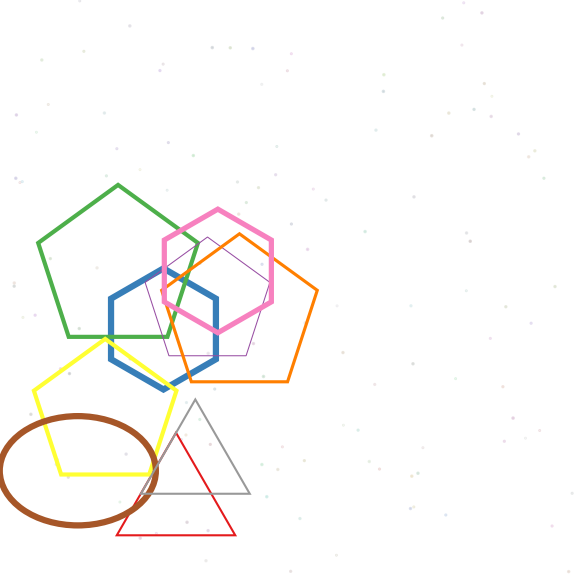[{"shape": "triangle", "thickness": 1, "radius": 0.59, "center": [0.305, 0.131]}, {"shape": "hexagon", "thickness": 3, "radius": 0.52, "center": [0.283, 0.43]}, {"shape": "pentagon", "thickness": 2, "radius": 0.73, "center": [0.204, 0.534]}, {"shape": "pentagon", "thickness": 0.5, "radius": 0.57, "center": [0.359, 0.475]}, {"shape": "pentagon", "thickness": 1.5, "radius": 0.71, "center": [0.415, 0.453]}, {"shape": "pentagon", "thickness": 2, "radius": 0.65, "center": [0.182, 0.282]}, {"shape": "oval", "thickness": 3, "radius": 0.68, "center": [0.135, 0.184]}, {"shape": "hexagon", "thickness": 2.5, "radius": 0.54, "center": [0.377, 0.53]}, {"shape": "triangle", "thickness": 1, "radius": 0.54, "center": [0.338, 0.199]}]